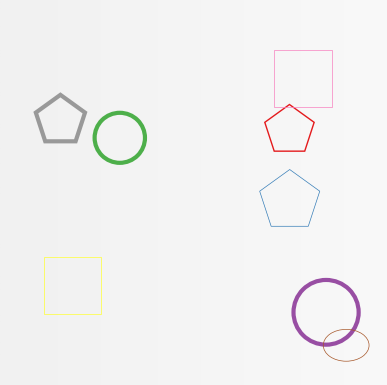[{"shape": "pentagon", "thickness": 1, "radius": 0.33, "center": [0.747, 0.662]}, {"shape": "pentagon", "thickness": 0.5, "radius": 0.41, "center": [0.748, 0.478]}, {"shape": "circle", "thickness": 3, "radius": 0.32, "center": [0.309, 0.642]}, {"shape": "circle", "thickness": 3, "radius": 0.42, "center": [0.841, 0.189]}, {"shape": "square", "thickness": 0.5, "radius": 0.37, "center": [0.188, 0.259]}, {"shape": "oval", "thickness": 0.5, "radius": 0.3, "center": [0.893, 0.103]}, {"shape": "square", "thickness": 0.5, "radius": 0.37, "center": [0.782, 0.795]}, {"shape": "pentagon", "thickness": 3, "radius": 0.33, "center": [0.156, 0.687]}]